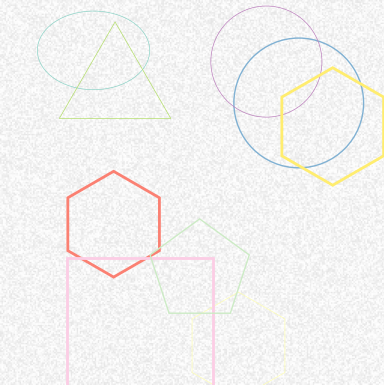[{"shape": "oval", "thickness": 0.5, "radius": 0.73, "center": [0.243, 0.869]}, {"shape": "hexagon", "thickness": 0.5, "radius": 0.7, "center": [0.619, 0.102]}, {"shape": "hexagon", "thickness": 2, "radius": 0.69, "center": [0.295, 0.418]}, {"shape": "circle", "thickness": 1, "radius": 0.84, "center": [0.776, 0.733]}, {"shape": "triangle", "thickness": 0.5, "radius": 0.84, "center": [0.299, 0.776]}, {"shape": "square", "thickness": 2, "radius": 0.95, "center": [0.364, 0.139]}, {"shape": "circle", "thickness": 0.5, "radius": 0.72, "center": [0.692, 0.84]}, {"shape": "pentagon", "thickness": 1, "radius": 0.68, "center": [0.519, 0.296]}, {"shape": "hexagon", "thickness": 2, "radius": 0.76, "center": [0.864, 0.671]}]